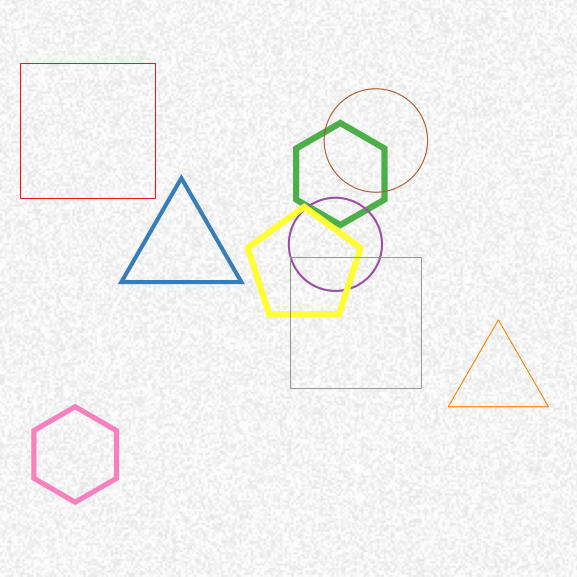[{"shape": "square", "thickness": 0.5, "radius": 0.58, "center": [0.151, 0.774]}, {"shape": "triangle", "thickness": 2, "radius": 0.6, "center": [0.314, 0.571]}, {"shape": "hexagon", "thickness": 3, "radius": 0.44, "center": [0.589, 0.698]}, {"shape": "circle", "thickness": 1, "radius": 0.4, "center": [0.581, 0.576]}, {"shape": "triangle", "thickness": 0.5, "radius": 0.5, "center": [0.863, 0.345]}, {"shape": "pentagon", "thickness": 3, "radius": 0.51, "center": [0.527, 0.538]}, {"shape": "circle", "thickness": 0.5, "radius": 0.45, "center": [0.651, 0.756]}, {"shape": "hexagon", "thickness": 2.5, "radius": 0.41, "center": [0.13, 0.212]}, {"shape": "square", "thickness": 0.5, "radius": 0.57, "center": [0.615, 0.441]}]